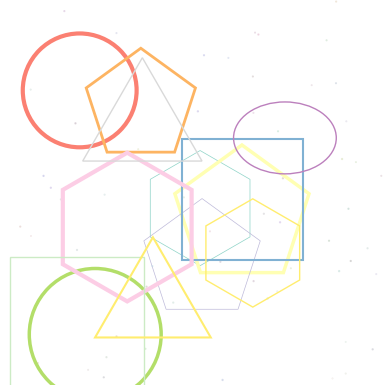[{"shape": "hexagon", "thickness": 0.5, "radius": 0.75, "center": [0.52, 0.459]}, {"shape": "pentagon", "thickness": 2.5, "radius": 0.92, "center": [0.628, 0.44]}, {"shape": "pentagon", "thickness": 0.5, "radius": 0.79, "center": [0.525, 0.325]}, {"shape": "circle", "thickness": 3, "radius": 0.74, "center": [0.207, 0.765]}, {"shape": "square", "thickness": 1.5, "radius": 0.78, "center": [0.629, 0.483]}, {"shape": "pentagon", "thickness": 2, "radius": 0.75, "center": [0.366, 0.726]}, {"shape": "circle", "thickness": 2.5, "radius": 0.86, "center": [0.247, 0.131]}, {"shape": "hexagon", "thickness": 3, "radius": 0.97, "center": [0.33, 0.41]}, {"shape": "triangle", "thickness": 1, "radius": 0.89, "center": [0.37, 0.671]}, {"shape": "oval", "thickness": 1, "radius": 0.67, "center": [0.74, 0.642]}, {"shape": "square", "thickness": 1, "radius": 0.87, "center": [0.201, 0.158]}, {"shape": "hexagon", "thickness": 1, "radius": 0.7, "center": [0.657, 0.343]}, {"shape": "triangle", "thickness": 1.5, "radius": 0.87, "center": [0.397, 0.21]}]